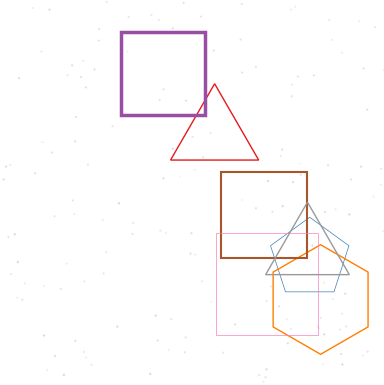[{"shape": "triangle", "thickness": 1, "radius": 0.66, "center": [0.557, 0.65]}, {"shape": "pentagon", "thickness": 0.5, "radius": 0.54, "center": [0.805, 0.329]}, {"shape": "square", "thickness": 2.5, "radius": 0.54, "center": [0.423, 0.81]}, {"shape": "hexagon", "thickness": 1, "radius": 0.71, "center": [0.833, 0.222]}, {"shape": "square", "thickness": 1.5, "radius": 0.55, "center": [0.686, 0.442]}, {"shape": "square", "thickness": 0.5, "radius": 0.66, "center": [0.693, 0.262]}, {"shape": "triangle", "thickness": 1, "radius": 0.63, "center": [0.799, 0.349]}]